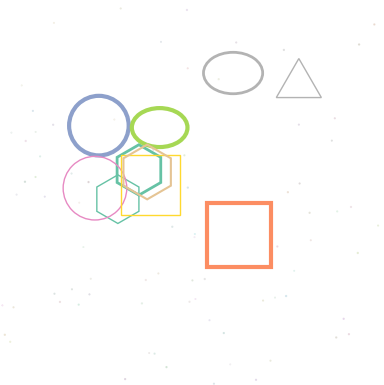[{"shape": "hexagon", "thickness": 2, "radius": 0.33, "center": [0.361, 0.559]}, {"shape": "hexagon", "thickness": 1, "radius": 0.32, "center": [0.306, 0.483]}, {"shape": "square", "thickness": 3, "radius": 0.41, "center": [0.62, 0.39]}, {"shape": "circle", "thickness": 3, "radius": 0.39, "center": [0.257, 0.674]}, {"shape": "circle", "thickness": 1, "radius": 0.41, "center": [0.247, 0.511]}, {"shape": "oval", "thickness": 3, "radius": 0.36, "center": [0.415, 0.669]}, {"shape": "square", "thickness": 1, "radius": 0.39, "center": [0.391, 0.519]}, {"shape": "hexagon", "thickness": 1.5, "radius": 0.36, "center": [0.382, 0.553]}, {"shape": "triangle", "thickness": 1, "radius": 0.34, "center": [0.776, 0.78]}, {"shape": "oval", "thickness": 2, "radius": 0.38, "center": [0.605, 0.81]}]